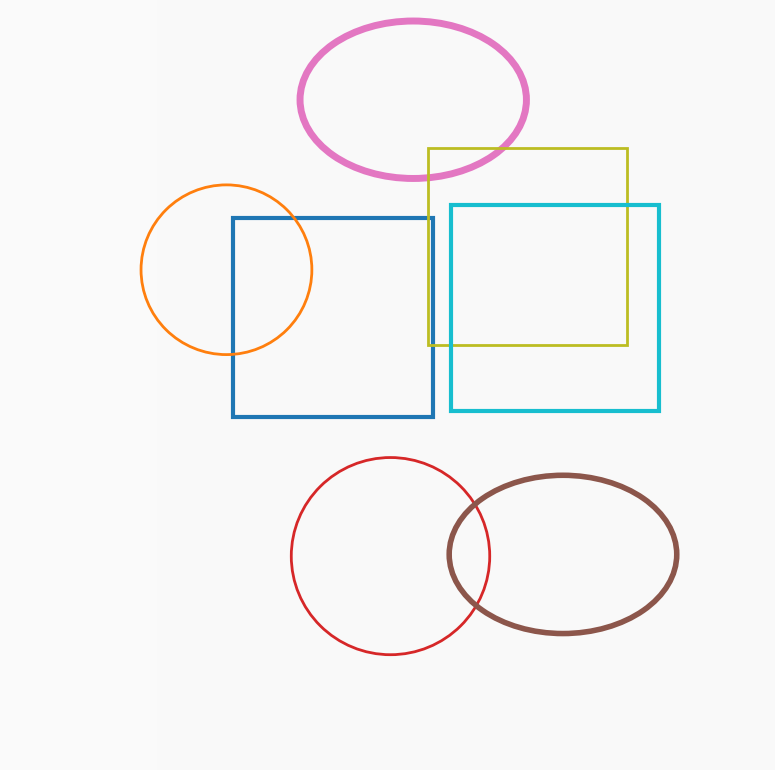[{"shape": "square", "thickness": 1.5, "radius": 0.65, "center": [0.43, 0.588]}, {"shape": "circle", "thickness": 1, "radius": 0.55, "center": [0.292, 0.65]}, {"shape": "circle", "thickness": 1, "radius": 0.64, "center": [0.504, 0.278]}, {"shape": "oval", "thickness": 2, "radius": 0.73, "center": [0.726, 0.28]}, {"shape": "oval", "thickness": 2.5, "radius": 0.73, "center": [0.533, 0.87]}, {"shape": "square", "thickness": 1, "radius": 0.64, "center": [0.681, 0.68]}, {"shape": "square", "thickness": 1.5, "radius": 0.67, "center": [0.716, 0.6]}]